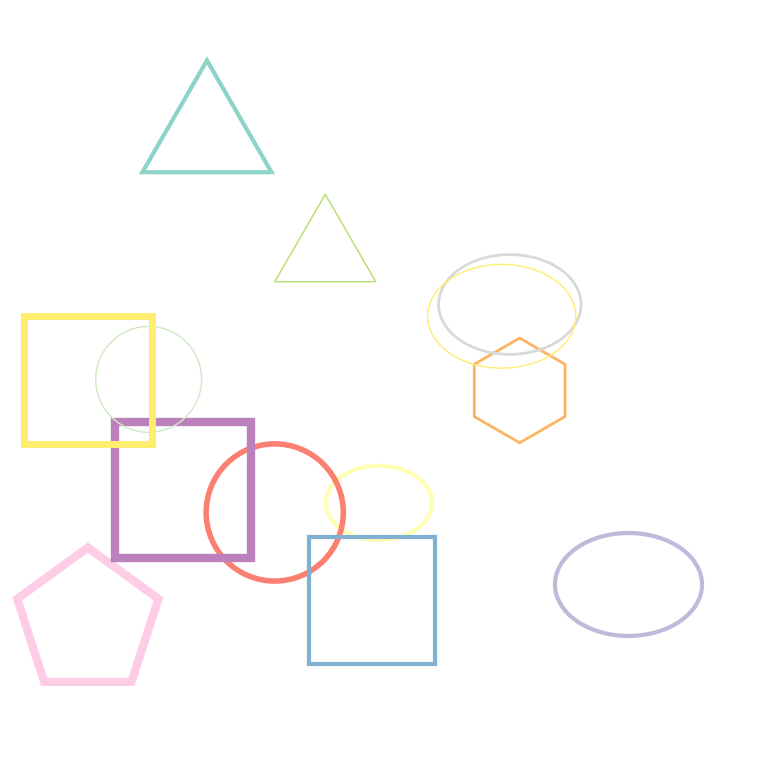[{"shape": "triangle", "thickness": 1.5, "radius": 0.48, "center": [0.269, 0.825]}, {"shape": "oval", "thickness": 1.5, "radius": 0.34, "center": [0.492, 0.347]}, {"shape": "oval", "thickness": 1.5, "radius": 0.48, "center": [0.816, 0.241]}, {"shape": "circle", "thickness": 2, "radius": 0.45, "center": [0.357, 0.334]}, {"shape": "square", "thickness": 1.5, "radius": 0.41, "center": [0.483, 0.22]}, {"shape": "hexagon", "thickness": 1, "radius": 0.34, "center": [0.675, 0.493]}, {"shape": "triangle", "thickness": 0.5, "radius": 0.38, "center": [0.422, 0.672]}, {"shape": "pentagon", "thickness": 3, "radius": 0.48, "center": [0.114, 0.192]}, {"shape": "oval", "thickness": 1, "radius": 0.46, "center": [0.662, 0.605]}, {"shape": "square", "thickness": 3, "radius": 0.44, "center": [0.238, 0.363]}, {"shape": "circle", "thickness": 0.5, "radius": 0.34, "center": [0.193, 0.507]}, {"shape": "oval", "thickness": 0.5, "radius": 0.48, "center": [0.652, 0.589]}, {"shape": "square", "thickness": 2.5, "radius": 0.41, "center": [0.114, 0.506]}]